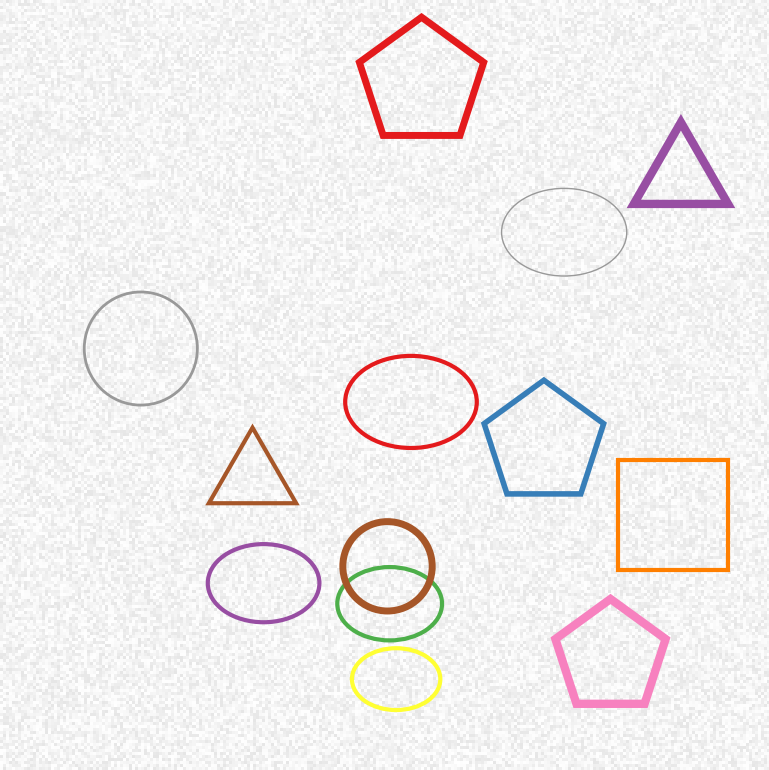[{"shape": "pentagon", "thickness": 2.5, "radius": 0.42, "center": [0.547, 0.893]}, {"shape": "oval", "thickness": 1.5, "radius": 0.43, "center": [0.534, 0.478]}, {"shape": "pentagon", "thickness": 2, "radius": 0.41, "center": [0.706, 0.425]}, {"shape": "oval", "thickness": 1.5, "radius": 0.34, "center": [0.506, 0.216]}, {"shape": "triangle", "thickness": 3, "radius": 0.35, "center": [0.884, 0.77]}, {"shape": "oval", "thickness": 1.5, "radius": 0.36, "center": [0.342, 0.243]}, {"shape": "square", "thickness": 1.5, "radius": 0.36, "center": [0.874, 0.331]}, {"shape": "oval", "thickness": 1.5, "radius": 0.29, "center": [0.514, 0.118]}, {"shape": "circle", "thickness": 2.5, "radius": 0.29, "center": [0.503, 0.265]}, {"shape": "triangle", "thickness": 1.5, "radius": 0.33, "center": [0.328, 0.379]}, {"shape": "pentagon", "thickness": 3, "radius": 0.38, "center": [0.793, 0.147]}, {"shape": "oval", "thickness": 0.5, "radius": 0.41, "center": [0.733, 0.698]}, {"shape": "circle", "thickness": 1, "radius": 0.37, "center": [0.183, 0.547]}]